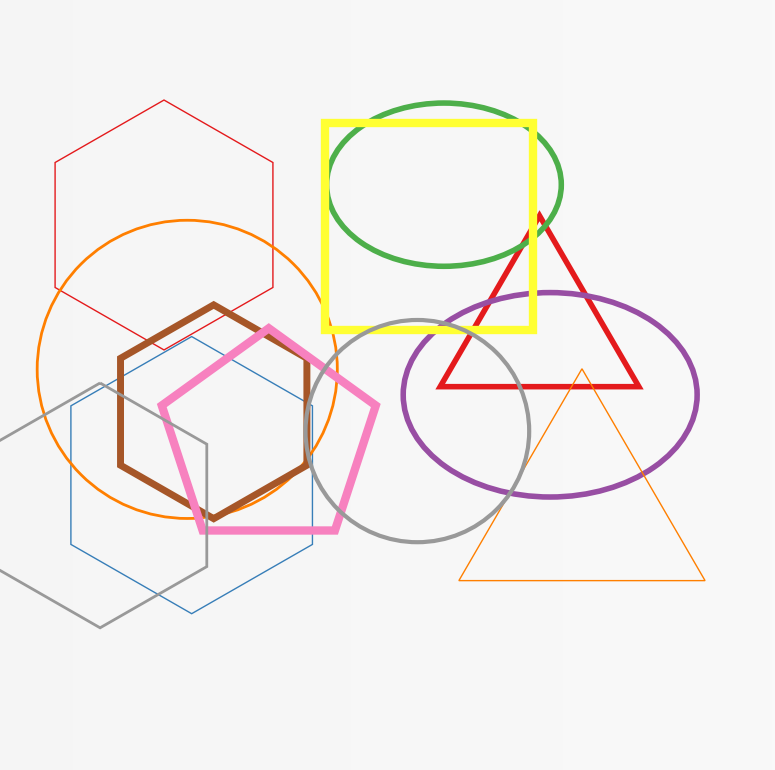[{"shape": "triangle", "thickness": 2, "radius": 0.74, "center": [0.696, 0.572]}, {"shape": "hexagon", "thickness": 0.5, "radius": 0.81, "center": [0.212, 0.708]}, {"shape": "hexagon", "thickness": 0.5, "radius": 0.9, "center": [0.247, 0.383]}, {"shape": "oval", "thickness": 2, "radius": 0.76, "center": [0.573, 0.76]}, {"shape": "oval", "thickness": 2, "radius": 0.95, "center": [0.71, 0.487]}, {"shape": "circle", "thickness": 1, "radius": 0.97, "center": [0.242, 0.52]}, {"shape": "triangle", "thickness": 0.5, "radius": 0.92, "center": [0.751, 0.338]}, {"shape": "square", "thickness": 3, "radius": 0.67, "center": [0.553, 0.706]}, {"shape": "hexagon", "thickness": 2.5, "radius": 0.69, "center": [0.276, 0.465]}, {"shape": "pentagon", "thickness": 3, "radius": 0.73, "center": [0.347, 0.429]}, {"shape": "hexagon", "thickness": 1, "radius": 0.79, "center": [0.129, 0.344]}, {"shape": "circle", "thickness": 1.5, "radius": 0.72, "center": [0.539, 0.44]}]